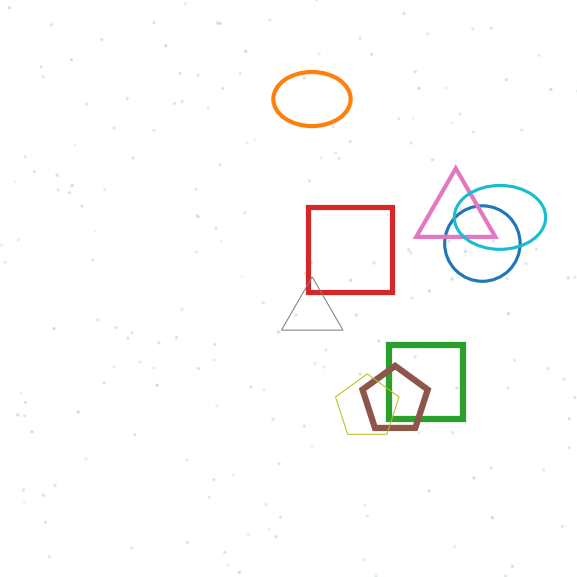[{"shape": "circle", "thickness": 1.5, "radius": 0.33, "center": [0.835, 0.577]}, {"shape": "oval", "thickness": 2, "radius": 0.33, "center": [0.54, 0.828]}, {"shape": "square", "thickness": 3, "radius": 0.32, "center": [0.738, 0.338]}, {"shape": "square", "thickness": 2.5, "radius": 0.36, "center": [0.606, 0.567]}, {"shape": "pentagon", "thickness": 3, "radius": 0.3, "center": [0.684, 0.306]}, {"shape": "triangle", "thickness": 2, "radius": 0.4, "center": [0.789, 0.628]}, {"shape": "triangle", "thickness": 0.5, "radius": 0.31, "center": [0.541, 0.458]}, {"shape": "pentagon", "thickness": 0.5, "radius": 0.29, "center": [0.636, 0.294]}, {"shape": "oval", "thickness": 1.5, "radius": 0.4, "center": [0.866, 0.623]}]